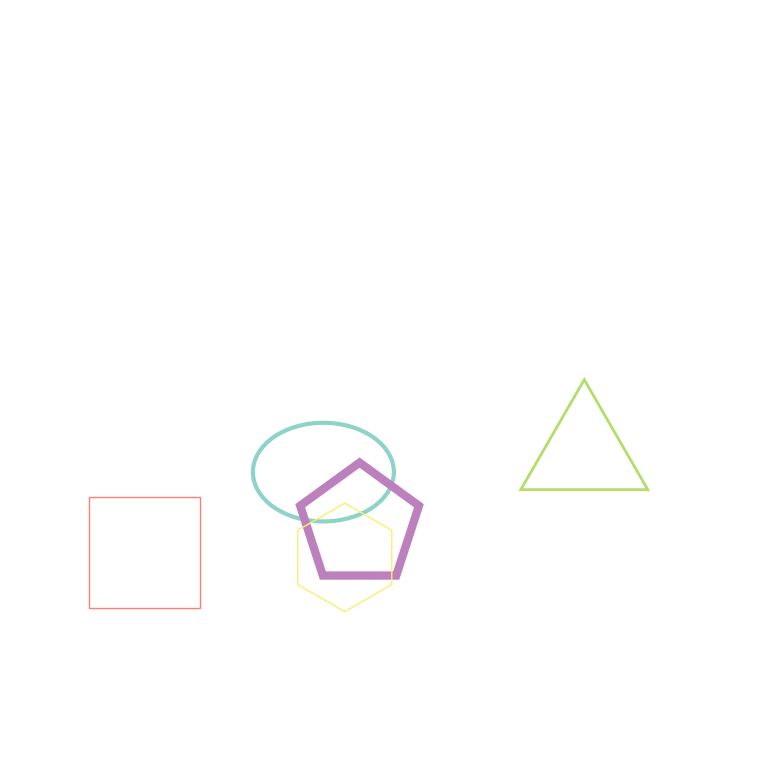[{"shape": "oval", "thickness": 1.5, "radius": 0.46, "center": [0.42, 0.387]}, {"shape": "square", "thickness": 0.5, "radius": 0.36, "center": [0.188, 0.282]}, {"shape": "triangle", "thickness": 1, "radius": 0.48, "center": [0.759, 0.412]}, {"shape": "pentagon", "thickness": 3, "radius": 0.41, "center": [0.467, 0.318]}, {"shape": "hexagon", "thickness": 0.5, "radius": 0.35, "center": [0.448, 0.276]}]